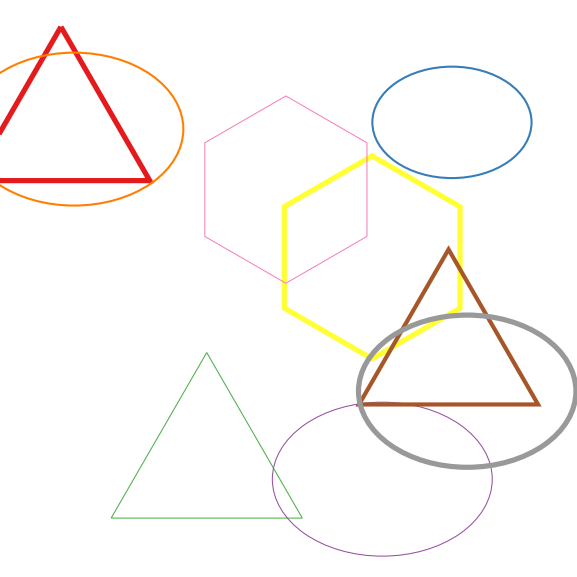[{"shape": "triangle", "thickness": 2.5, "radius": 0.89, "center": [0.106, 0.775]}, {"shape": "oval", "thickness": 1, "radius": 0.69, "center": [0.783, 0.787]}, {"shape": "triangle", "thickness": 0.5, "radius": 0.96, "center": [0.358, 0.198]}, {"shape": "oval", "thickness": 0.5, "radius": 0.95, "center": [0.662, 0.169]}, {"shape": "oval", "thickness": 1, "radius": 0.95, "center": [0.128, 0.776]}, {"shape": "hexagon", "thickness": 2.5, "radius": 0.88, "center": [0.644, 0.553]}, {"shape": "triangle", "thickness": 2, "radius": 0.89, "center": [0.777, 0.388]}, {"shape": "hexagon", "thickness": 0.5, "radius": 0.81, "center": [0.495, 0.671]}, {"shape": "oval", "thickness": 2.5, "radius": 0.94, "center": [0.809, 0.322]}]